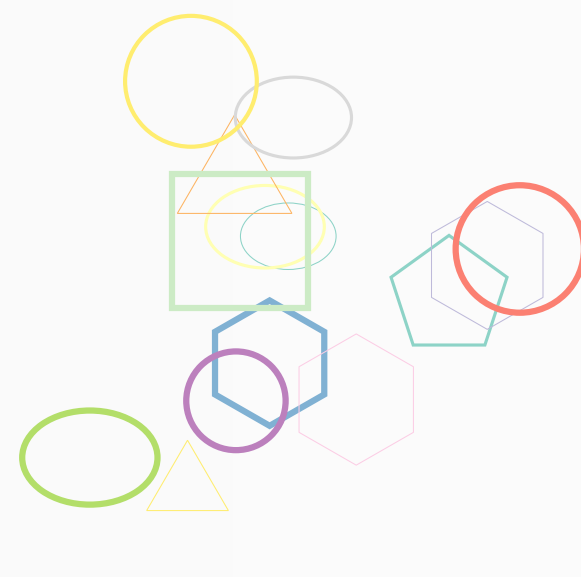[{"shape": "oval", "thickness": 0.5, "radius": 0.41, "center": [0.496, 0.59]}, {"shape": "pentagon", "thickness": 1.5, "radius": 0.52, "center": [0.773, 0.487]}, {"shape": "oval", "thickness": 1.5, "radius": 0.51, "center": [0.456, 0.607]}, {"shape": "hexagon", "thickness": 0.5, "radius": 0.55, "center": [0.838, 0.54]}, {"shape": "circle", "thickness": 3, "radius": 0.55, "center": [0.894, 0.568]}, {"shape": "hexagon", "thickness": 3, "radius": 0.54, "center": [0.464, 0.37]}, {"shape": "triangle", "thickness": 0.5, "radius": 0.57, "center": [0.404, 0.687]}, {"shape": "oval", "thickness": 3, "radius": 0.58, "center": [0.155, 0.207]}, {"shape": "hexagon", "thickness": 0.5, "radius": 0.57, "center": [0.613, 0.307]}, {"shape": "oval", "thickness": 1.5, "radius": 0.5, "center": [0.505, 0.796]}, {"shape": "circle", "thickness": 3, "radius": 0.43, "center": [0.406, 0.305]}, {"shape": "square", "thickness": 3, "radius": 0.58, "center": [0.413, 0.582]}, {"shape": "circle", "thickness": 2, "radius": 0.57, "center": [0.329, 0.858]}, {"shape": "triangle", "thickness": 0.5, "radius": 0.41, "center": [0.323, 0.156]}]